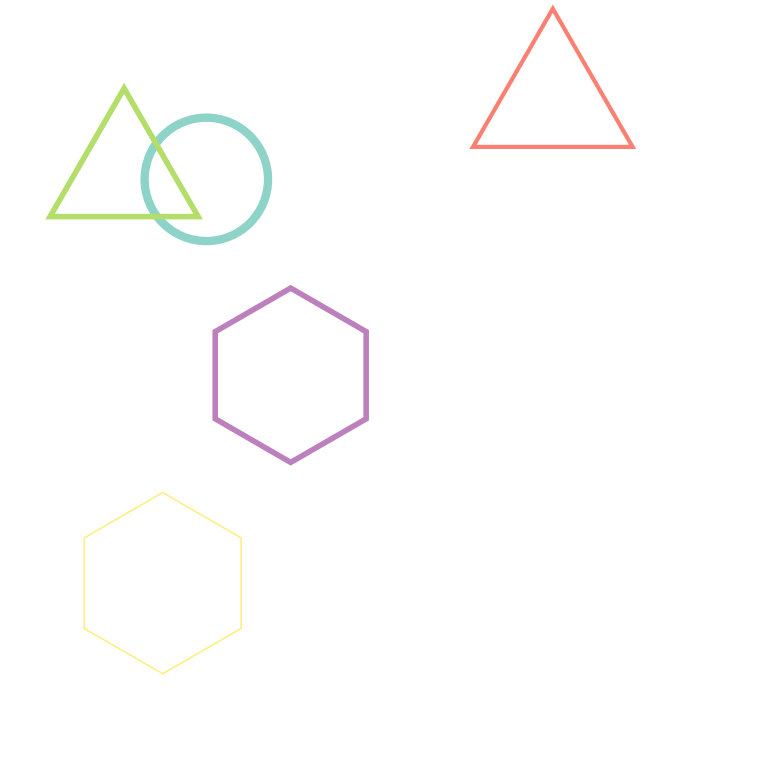[{"shape": "circle", "thickness": 3, "radius": 0.4, "center": [0.268, 0.767]}, {"shape": "triangle", "thickness": 1.5, "radius": 0.6, "center": [0.718, 0.869]}, {"shape": "triangle", "thickness": 2, "radius": 0.56, "center": [0.161, 0.774]}, {"shape": "hexagon", "thickness": 2, "radius": 0.57, "center": [0.378, 0.513]}, {"shape": "hexagon", "thickness": 0.5, "radius": 0.59, "center": [0.211, 0.243]}]